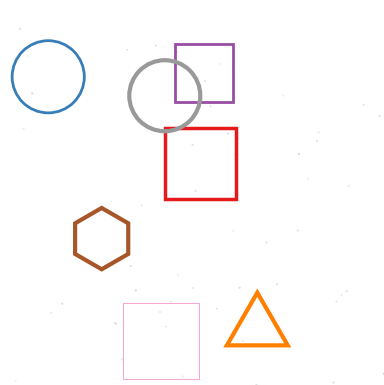[{"shape": "square", "thickness": 2.5, "radius": 0.46, "center": [0.521, 0.575]}, {"shape": "circle", "thickness": 2, "radius": 0.47, "center": [0.125, 0.801]}, {"shape": "square", "thickness": 2, "radius": 0.37, "center": [0.531, 0.811]}, {"shape": "triangle", "thickness": 3, "radius": 0.46, "center": [0.668, 0.149]}, {"shape": "hexagon", "thickness": 3, "radius": 0.4, "center": [0.264, 0.38]}, {"shape": "square", "thickness": 0.5, "radius": 0.49, "center": [0.419, 0.113]}, {"shape": "circle", "thickness": 3, "radius": 0.46, "center": [0.428, 0.751]}]